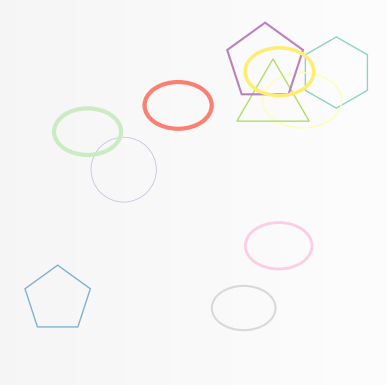[{"shape": "hexagon", "thickness": 1, "radius": 0.46, "center": [0.868, 0.812]}, {"shape": "oval", "thickness": 1, "radius": 0.51, "center": [0.78, 0.739]}, {"shape": "circle", "thickness": 0.5, "radius": 0.42, "center": [0.319, 0.559]}, {"shape": "oval", "thickness": 3, "radius": 0.43, "center": [0.46, 0.726]}, {"shape": "pentagon", "thickness": 1, "radius": 0.44, "center": [0.149, 0.223]}, {"shape": "triangle", "thickness": 1, "radius": 0.54, "center": [0.705, 0.739]}, {"shape": "oval", "thickness": 2, "radius": 0.43, "center": [0.719, 0.362]}, {"shape": "oval", "thickness": 1.5, "radius": 0.41, "center": [0.629, 0.2]}, {"shape": "pentagon", "thickness": 1.5, "radius": 0.51, "center": [0.684, 0.838]}, {"shape": "oval", "thickness": 3, "radius": 0.43, "center": [0.226, 0.658]}, {"shape": "oval", "thickness": 2.5, "radius": 0.44, "center": [0.721, 0.814]}]